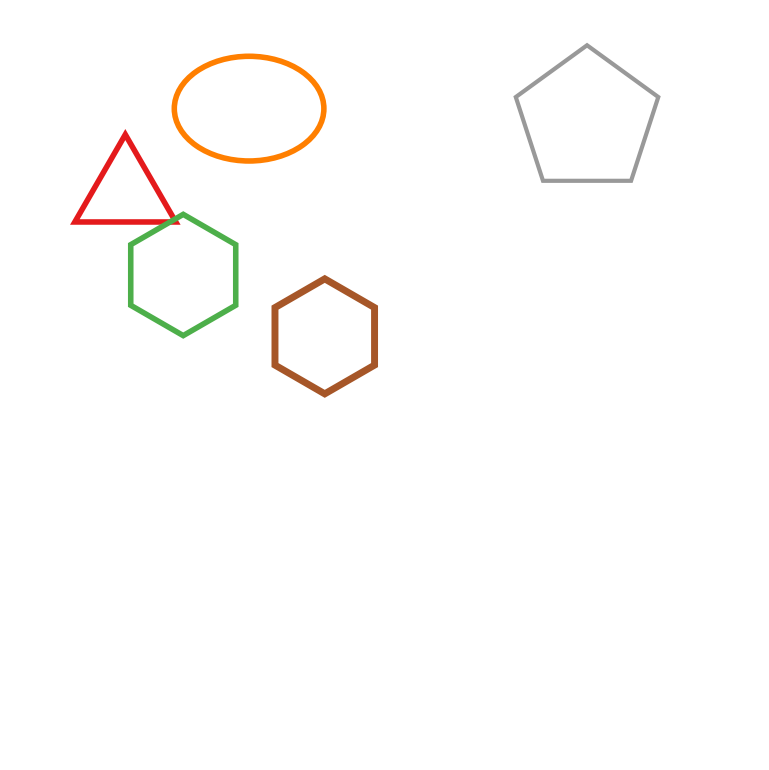[{"shape": "triangle", "thickness": 2, "radius": 0.38, "center": [0.163, 0.75]}, {"shape": "hexagon", "thickness": 2, "radius": 0.39, "center": [0.238, 0.643]}, {"shape": "oval", "thickness": 2, "radius": 0.49, "center": [0.323, 0.859]}, {"shape": "hexagon", "thickness": 2.5, "radius": 0.37, "center": [0.422, 0.563]}, {"shape": "pentagon", "thickness": 1.5, "radius": 0.49, "center": [0.762, 0.844]}]